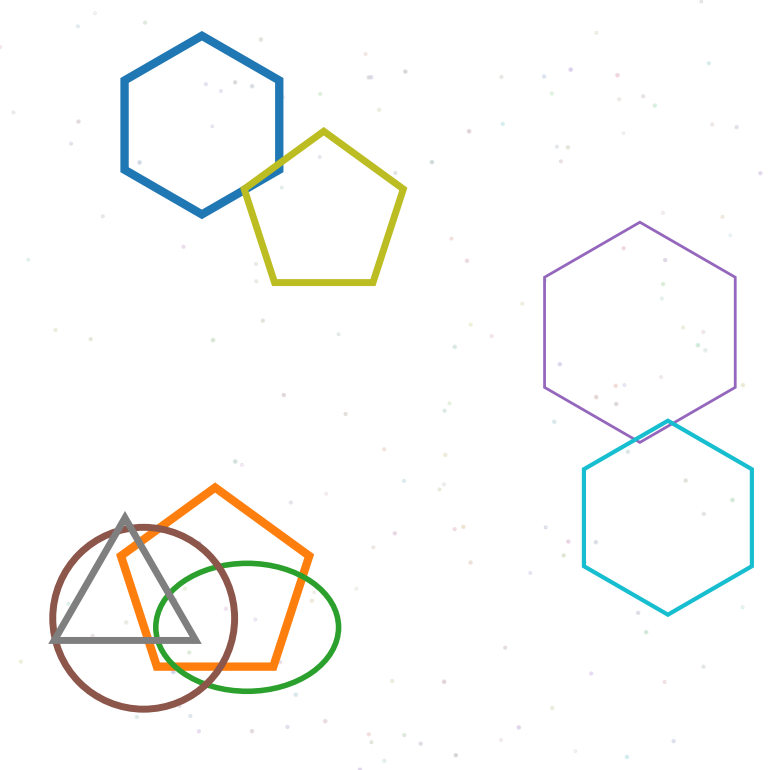[{"shape": "hexagon", "thickness": 3, "radius": 0.58, "center": [0.262, 0.838]}, {"shape": "pentagon", "thickness": 3, "radius": 0.64, "center": [0.279, 0.238]}, {"shape": "oval", "thickness": 2, "radius": 0.59, "center": [0.321, 0.185]}, {"shape": "hexagon", "thickness": 1, "radius": 0.71, "center": [0.831, 0.568]}, {"shape": "circle", "thickness": 2.5, "radius": 0.59, "center": [0.187, 0.197]}, {"shape": "triangle", "thickness": 2.5, "radius": 0.53, "center": [0.162, 0.221]}, {"shape": "pentagon", "thickness": 2.5, "radius": 0.54, "center": [0.42, 0.721]}, {"shape": "hexagon", "thickness": 1.5, "radius": 0.63, "center": [0.867, 0.328]}]